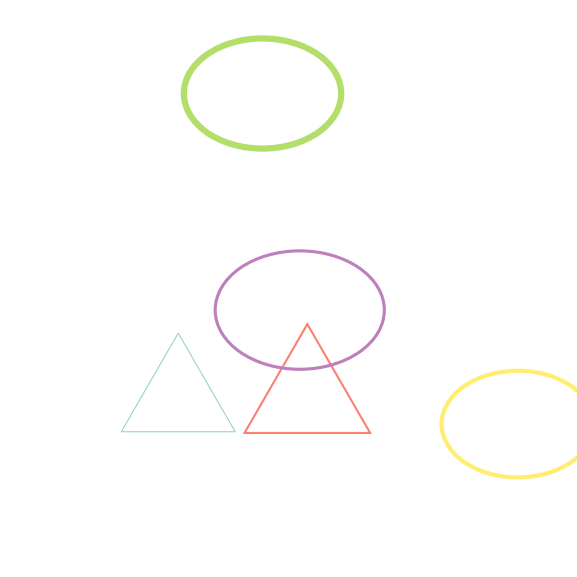[{"shape": "triangle", "thickness": 0.5, "radius": 0.57, "center": [0.309, 0.308]}, {"shape": "triangle", "thickness": 1, "radius": 0.63, "center": [0.532, 0.312]}, {"shape": "oval", "thickness": 3, "radius": 0.68, "center": [0.455, 0.837]}, {"shape": "oval", "thickness": 1.5, "radius": 0.73, "center": [0.519, 0.462]}, {"shape": "oval", "thickness": 2, "radius": 0.66, "center": [0.897, 0.265]}]